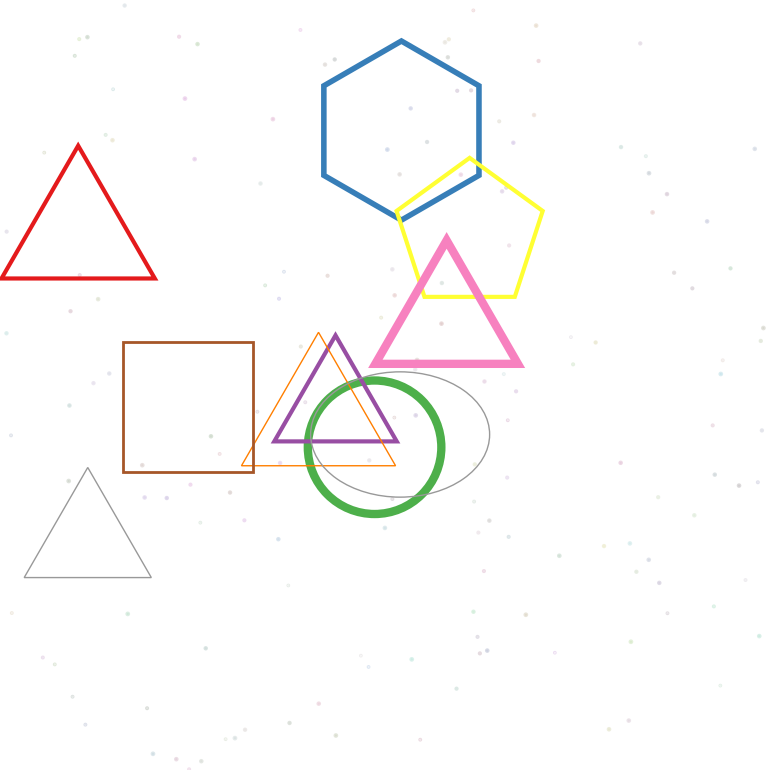[{"shape": "triangle", "thickness": 1.5, "radius": 0.57, "center": [0.102, 0.696]}, {"shape": "hexagon", "thickness": 2, "radius": 0.58, "center": [0.521, 0.83]}, {"shape": "circle", "thickness": 3, "radius": 0.43, "center": [0.486, 0.419]}, {"shape": "triangle", "thickness": 1.5, "radius": 0.46, "center": [0.436, 0.473]}, {"shape": "triangle", "thickness": 0.5, "radius": 0.58, "center": [0.414, 0.453]}, {"shape": "pentagon", "thickness": 1.5, "radius": 0.5, "center": [0.61, 0.695]}, {"shape": "square", "thickness": 1, "radius": 0.42, "center": [0.244, 0.471]}, {"shape": "triangle", "thickness": 3, "radius": 0.53, "center": [0.58, 0.581]}, {"shape": "triangle", "thickness": 0.5, "radius": 0.48, "center": [0.114, 0.298]}, {"shape": "oval", "thickness": 0.5, "radius": 0.58, "center": [0.52, 0.436]}]